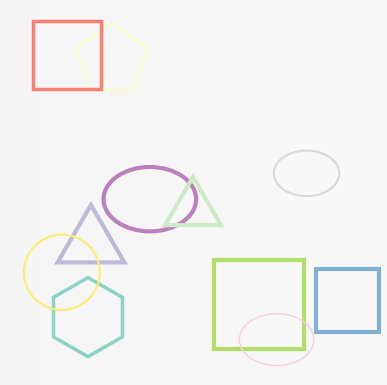[{"shape": "hexagon", "thickness": 2.5, "radius": 0.51, "center": [0.227, 0.176]}, {"shape": "pentagon", "thickness": 1, "radius": 0.48, "center": [0.289, 0.844]}, {"shape": "triangle", "thickness": 3, "radius": 0.5, "center": [0.235, 0.368]}, {"shape": "square", "thickness": 2.5, "radius": 0.44, "center": [0.173, 0.857]}, {"shape": "square", "thickness": 3, "radius": 0.41, "center": [0.896, 0.22]}, {"shape": "square", "thickness": 3, "radius": 0.58, "center": [0.667, 0.208]}, {"shape": "oval", "thickness": 1, "radius": 0.48, "center": [0.714, 0.118]}, {"shape": "oval", "thickness": 1.5, "radius": 0.42, "center": [0.791, 0.55]}, {"shape": "oval", "thickness": 3, "radius": 0.6, "center": [0.387, 0.483]}, {"shape": "triangle", "thickness": 3, "radius": 0.42, "center": [0.498, 0.457]}, {"shape": "circle", "thickness": 1.5, "radius": 0.49, "center": [0.16, 0.293]}]